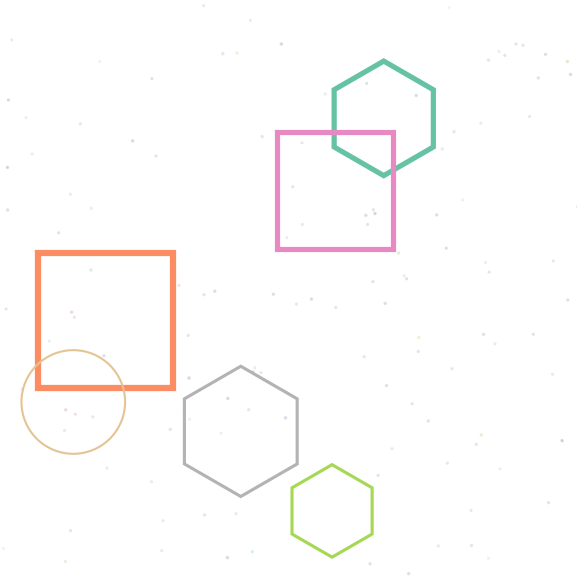[{"shape": "hexagon", "thickness": 2.5, "radius": 0.5, "center": [0.664, 0.794]}, {"shape": "square", "thickness": 3, "radius": 0.58, "center": [0.182, 0.444]}, {"shape": "square", "thickness": 2.5, "radius": 0.5, "center": [0.58, 0.67]}, {"shape": "hexagon", "thickness": 1.5, "radius": 0.4, "center": [0.575, 0.114]}, {"shape": "circle", "thickness": 1, "radius": 0.45, "center": [0.127, 0.303]}, {"shape": "hexagon", "thickness": 1.5, "radius": 0.56, "center": [0.417, 0.252]}]